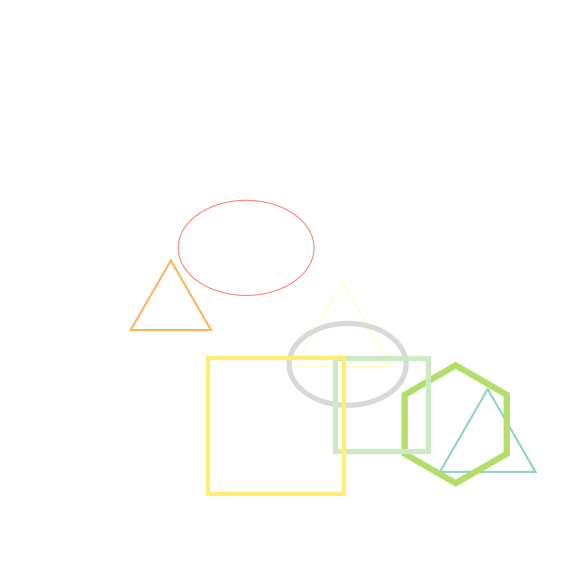[{"shape": "triangle", "thickness": 1, "radius": 0.48, "center": [0.845, 0.23]}, {"shape": "triangle", "thickness": 0.5, "radius": 0.49, "center": [0.593, 0.413]}, {"shape": "oval", "thickness": 0.5, "radius": 0.59, "center": [0.426, 0.57]}, {"shape": "triangle", "thickness": 1, "radius": 0.4, "center": [0.296, 0.468]}, {"shape": "hexagon", "thickness": 3, "radius": 0.51, "center": [0.789, 0.264]}, {"shape": "oval", "thickness": 2.5, "radius": 0.51, "center": [0.602, 0.368]}, {"shape": "square", "thickness": 2.5, "radius": 0.4, "center": [0.661, 0.298]}, {"shape": "square", "thickness": 2, "radius": 0.59, "center": [0.478, 0.262]}]